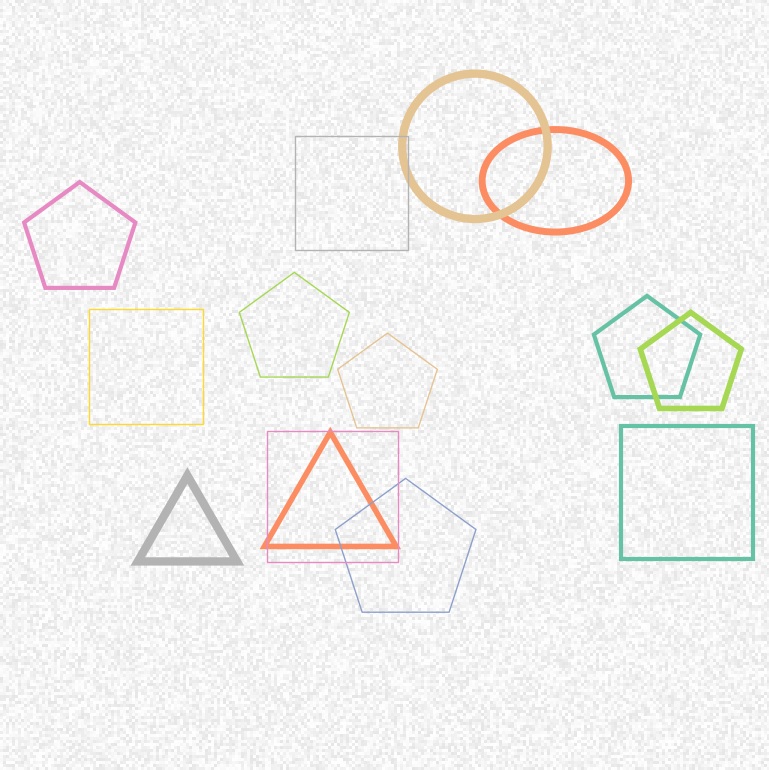[{"shape": "square", "thickness": 1.5, "radius": 0.43, "center": [0.892, 0.361]}, {"shape": "pentagon", "thickness": 1.5, "radius": 0.36, "center": [0.84, 0.543]}, {"shape": "oval", "thickness": 2.5, "radius": 0.48, "center": [0.721, 0.765]}, {"shape": "triangle", "thickness": 2, "radius": 0.49, "center": [0.429, 0.34]}, {"shape": "pentagon", "thickness": 0.5, "radius": 0.48, "center": [0.527, 0.283]}, {"shape": "pentagon", "thickness": 1.5, "radius": 0.38, "center": [0.104, 0.688]}, {"shape": "square", "thickness": 0.5, "radius": 0.43, "center": [0.432, 0.355]}, {"shape": "pentagon", "thickness": 2, "radius": 0.34, "center": [0.897, 0.525]}, {"shape": "pentagon", "thickness": 0.5, "radius": 0.38, "center": [0.382, 0.571]}, {"shape": "square", "thickness": 0.5, "radius": 0.37, "center": [0.19, 0.524]}, {"shape": "circle", "thickness": 3, "radius": 0.47, "center": [0.617, 0.81]}, {"shape": "pentagon", "thickness": 0.5, "radius": 0.34, "center": [0.503, 0.499]}, {"shape": "square", "thickness": 0.5, "radius": 0.37, "center": [0.457, 0.749]}, {"shape": "triangle", "thickness": 3, "radius": 0.37, "center": [0.243, 0.308]}]